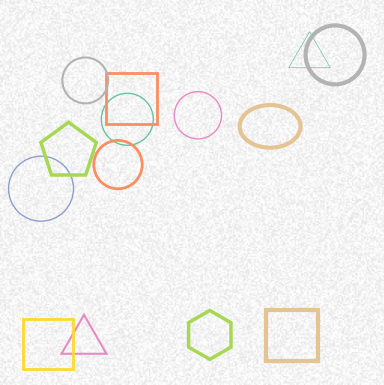[{"shape": "circle", "thickness": 1, "radius": 0.34, "center": [0.331, 0.69]}, {"shape": "triangle", "thickness": 0.5, "radius": 0.31, "center": [0.804, 0.855]}, {"shape": "circle", "thickness": 2, "radius": 0.31, "center": [0.306, 0.572]}, {"shape": "square", "thickness": 2, "radius": 0.33, "center": [0.341, 0.743]}, {"shape": "circle", "thickness": 1, "radius": 0.42, "center": [0.107, 0.51]}, {"shape": "triangle", "thickness": 1.5, "radius": 0.34, "center": [0.218, 0.115]}, {"shape": "circle", "thickness": 1, "radius": 0.31, "center": [0.514, 0.701]}, {"shape": "pentagon", "thickness": 2.5, "radius": 0.38, "center": [0.178, 0.607]}, {"shape": "hexagon", "thickness": 2.5, "radius": 0.32, "center": [0.545, 0.13]}, {"shape": "square", "thickness": 2, "radius": 0.32, "center": [0.125, 0.107]}, {"shape": "oval", "thickness": 3, "radius": 0.4, "center": [0.702, 0.672]}, {"shape": "square", "thickness": 3, "radius": 0.33, "center": [0.759, 0.129]}, {"shape": "circle", "thickness": 1.5, "radius": 0.3, "center": [0.221, 0.791]}, {"shape": "circle", "thickness": 3, "radius": 0.38, "center": [0.87, 0.857]}]